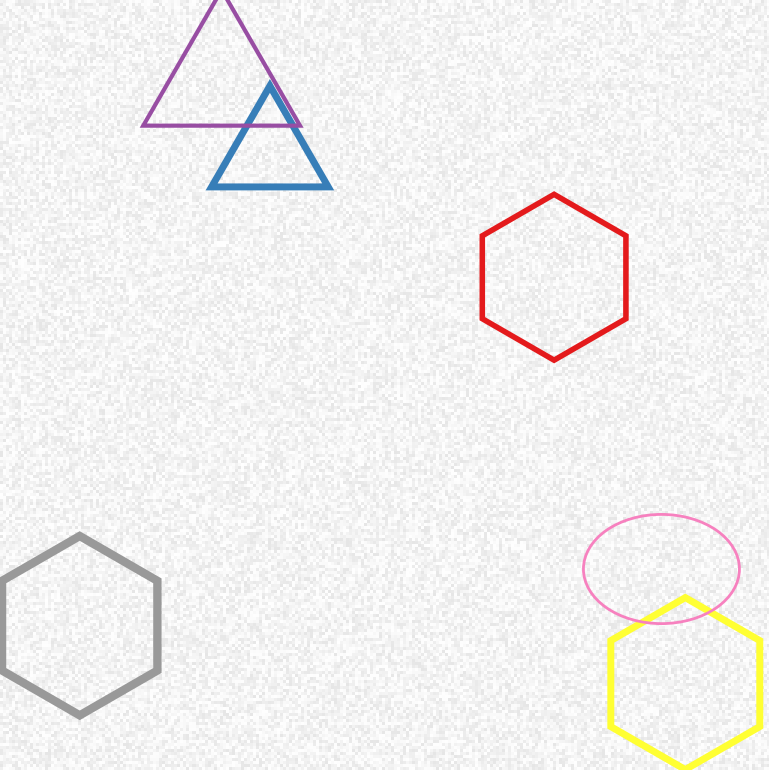[{"shape": "hexagon", "thickness": 2, "radius": 0.54, "center": [0.72, 0.64]}, {"shape": "triangle", "thickness": 2.5, "radius": 0.44, "center": [0.351, 0.801]}, {"shape": "triangle", "thickness": 1.5, "radius": 0.59, "center": [0.288, 0.896]}, {"shape": "hexagon", "thickness": 2.5, "radius": 0.56, "center": [0.89, 0.112]}, {"shape": "oval", "thickness": 1, "radius": 0.51, "center": [0.859, 0.261]}, {"shape": "hexagon", "thickness": 3, "radius": 0.58, "center": [0.104, 0.187]}]